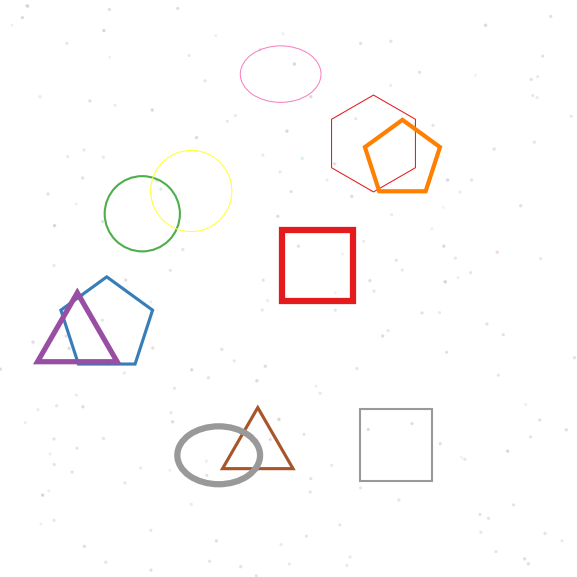[{"shape": "square", "thickness": 3, "radius": 0.31, "center": [0.55, 0.54]}, {"shape": "hexagon", "thickness": 0.5, "radius": 0.42, "center": [0.647, 0.751]}, {"shape": "pentagon", "thickness": 1.5, "radius": 0.42, "center": [0.185, 0.436]}, {"shape": "circle", "thickness": 1, "radius": 0.33, "center": [0.246, 0.629]}, {"shape": "triangle", "thickness": 2.5, "radius": 0.4, "center": [0.134, 0.413]}, {"shape": "pentagon", "thickness": 2, "radius": 0.34, "center": [0.697, 0.723]}, {"shape": "circle", "thickness": 0.5, "radius": 0.35, "center": [0.331, 0.668]}, {"shape": "triangle", "thickness": 1.5, "radius": 0.35, "center": [0.446, 0.223]}, {"shape": "oval", "thickness": 0.5, "radius": 0.35, "center": [0.486, 0.871]}, {"shape": "oval", "thickness": 3, "radius": 0.36, "center": [0.379, 0.211]}, {"shape": "square", "thickness": 1, "radius": 0.31, "center": [0.686, 0.228]}]